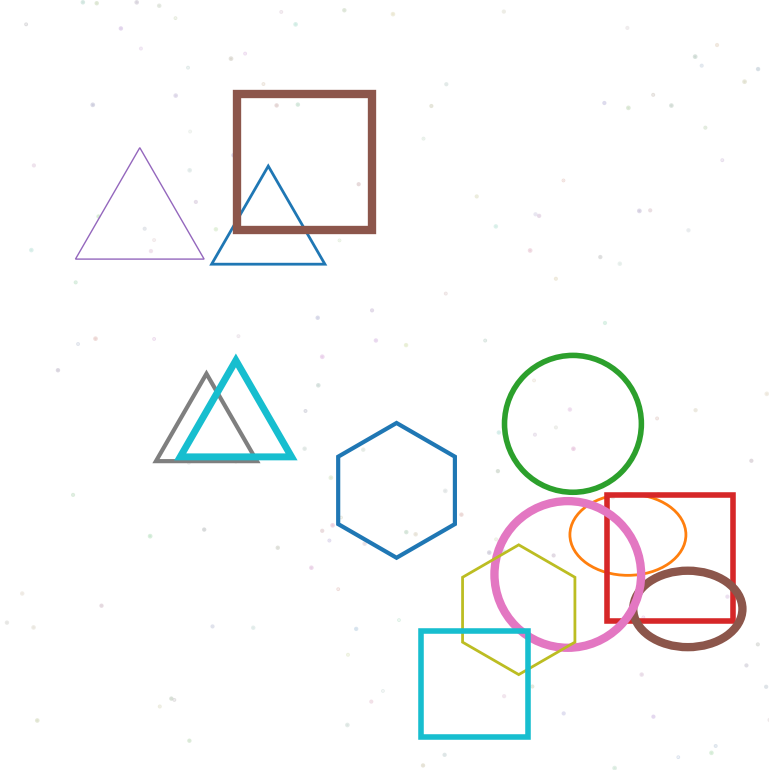[{"shape": "hexagon", "thickness": 1.5, "radius": 0.44, "center": [0.515, 0.363]}, {"shape": "triangle", "thickness": 1, "radius": 0.42, "center": [0.348, 0.699]}, {"shape": "oval", "thickness": 1, "radius": 0.38, "center": [0.815, 0.306]}, {"shape": "circle", "thickness": 2, "radius": 0.44, "center": [0.744, 0.45]}, {"shape": "square", "thickness": 2, "radius": 0.41, "center": [0.87, 0.275]}, {"shape": "triangle", "thickness": 0.5, "radius": 0.48, "center": [0.182, 0.712]}, {"shape": "oval", "thickness": 3, "radius": 0.35, "center": [0.893, 0.209]}, {"shape": "square", "thickness": 3, "radius": 0.44, "center": [0.396, 0.79]}, {"shape": "circle", "thickness": 3, "radius": 0.48, "center": [0.737, 0.254]}, {"shape": "triangle", "thickness": 1.5, "radius": 0.38, "center": [0.268, 0.439]}, {"shape": "hexagon", "thickness": 1, "radius": 0.42, "center": [0.674, 0.208]}, {"shape": "square", "thickness": 2, "radius": 0.35, "center": [0.616, 0.112]}, {"shape": "triangle", "thickness": 2.5, "radius": 0.42, "center": [0.306, 0.448]}]